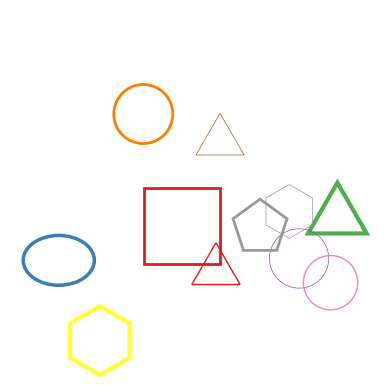[{"shape": "triangle", "thickness": 1, "radius": 0.36, "center": [0.561, 0.297]}, {"shape": "square", "thickness": 2, "radius": 0.49, "center": [0.473, 0.413]}, {"shape": "oval", "thickness": 2.5, "radius": 0.46, "center": [0.153, 0.324]}, {"shape": "triangle", "thickness": 3, "radius": 0.44, "center": [0.876, 0.438]}, {"shape": "circle", "thickness": 0.5, "radius": 0.39, "center": [0.777, 0.329]}, {"shape": "circle", "thickness": 2, "radius": 0.38, "center": [0.372, 0.704]}, {"shape": "hexagon", "thickness": 3, "radius": 0.45, "center": [0.259, 0.115]}, {"shape": "triangle", "thickness": 0.5, "radius": 0.36, "center": [0.572, 0.633]}, {"shape": "circle", "thickness": 1, "radius": 0.35, "center": [0.859, 0.266]}, {"shape": "pentagon", "thickness": 2, "radius": 0.37, "center": [0.675, 0.409]}, {"shape": "hexagon", "thickness": 0.5, "radius": 0.35, "center": [0.751, 0.451]}]